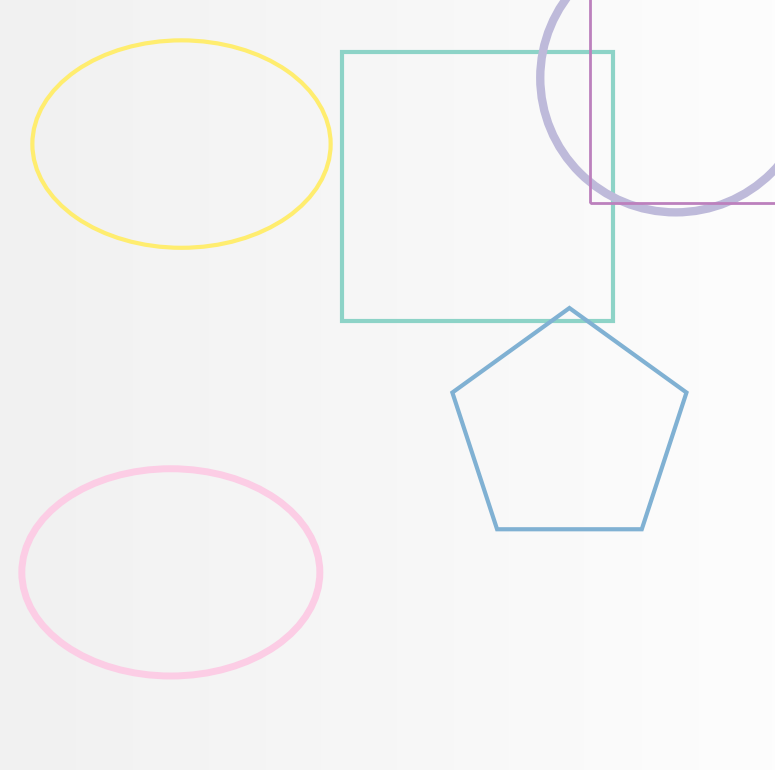[{"shape": "square", "thickness": 1.5, "radius": 0.87, "center": [0.617, 0.758]}, {"shape": "circle", "thickness": 3, "radius": 0.87, "center": [0.872, 0.899]}, {"shape": "pentagon", "thickness": 1.5, "radius": 0.79, "center": [0.735, 0.441]}, {"shape": "oval", "thickness": 2.5, "radius": 0.96, "center": [0.22, 0.257]}, {"shape": "square", "thickness": 1, "radius": 0.69, "center": [0.899, 0.874]}, {"shape": "oval", "thickness": 1.5, "radius": 0.96, "center": [0.234, 0.813]}]